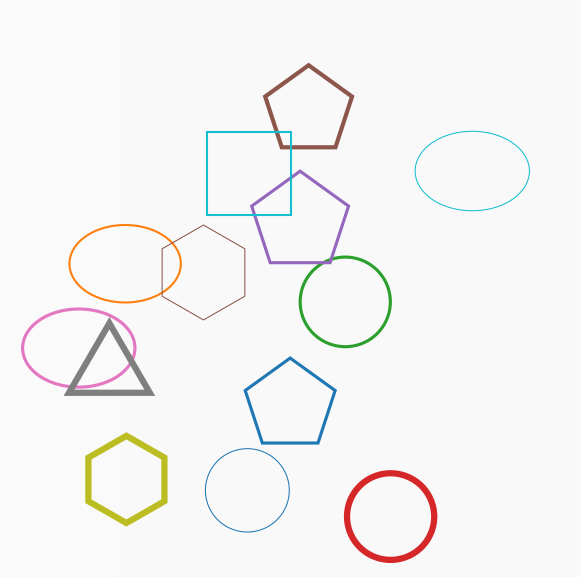[{"shape": "pentagon", "thickness": 1.5, "radius": 0.41, "center": [0.499, 0.298]}, {"shape": "circle", "thickness": 0.5, "radius": 0.36, "center": [0.426, 0.15]}, {"shape": "oval", "thickness": 1, "radius": 0.48, "center": [0.215, 0.542]}, {"shape": "circle", "thickness": 1.5, "radius": 0.39, "center": [0.594, 0.476]}, {"shape": "circle", "thickness": 3, "radius": 0.38, "center": [0.672, 0.105]}, {"shape": "pentagon", "thickness": 1.5, "radius": 0.44, "center": [0.516, 0.615]}, {"shape": "hexagon", "thickness": 0.5, "radius": 0.41, "center": [0.35, 0.527]}, {"shape": "pentagon", "thickness": 2, "radius": 0.39, "center": [0.531, 0.808]}, {"shape": "oval", "thickness": 1.5, "radius": 0.48, "center": [0.136, 0.396]}, {"shape": "triangle", "thickness": 3, "radius": 0.4, "center": [0.188, 0.359]}, {"shape": "hexagon", "thickness": 3, "radius": 0.38, "center": [0.217, 0.169]}, {"shape": "square", "thickness": 1, "radius": 0.36, "center": [0.429, 0.699]}, {"shape": "oval", "thickness": 0.5, "radius": 0.49, "center": [0.813, 0.703]}]